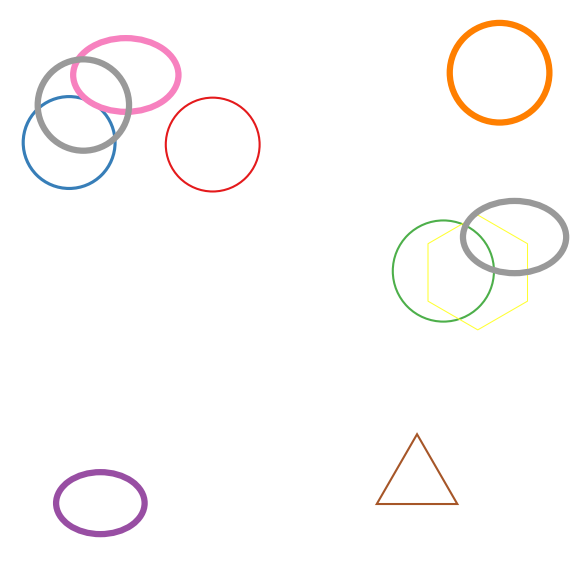[{"shape": "circle", "thickness": 1, "radius": 0.41, "center": [0.368, 0.749]}, {"shape": "circle", "thickness": 1.5, "radius": 0.4, "center": [0.12, 0.752]}, {"shape": "circle", "thickness": 1, "radius": 0.44, "center": [0.768, 0.53]}, {"shape": "oval", "thickness": 3, "radius": 0.38, "center": [0.174, 0.128]}, {"shape": "circle", "thickness": 3, "radius": 0.43, "center": [0.865, 0.873]}, {"shape": "hexagon", "thickness": 0.5, "radius": 0.5, "center": [0.827, 0.527]}, {"shape": "triangle", "thickness": 1, "radius": 0.4, "center": [0.722, 0.167]}, {"shape": "oval", "thickness": 3, "radius": 0.46, "center": [0.218, 0.869]}, {"shape": "oval", "thickness": 3, "radius": 0.45, "center": [0.891, 0.589]}, {"shape": "circle", "thickness": 3, "radius": 0.4, "center": [0.144, 0.817]}]